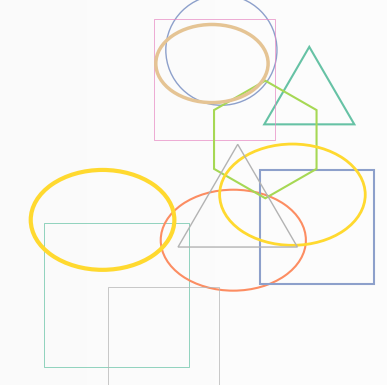[{"shape": "square", "thickness": 0.5, "radius": 0.94, "center": [0.3, 0.233]}, {"shape": "triangle", "thickness": 1.5, "radius": 0.67, "center": [0.798, 0.744]}, {"shape": "oval", "thickness": 1.5, "radius": 0.94, "center": [0.602, 0.376]}, {"shape": "circle", "thickness": 1, "radius": 0.72, "center": [0.571, 0.87]}, {"shape": "square", "thickness": 1.5, "radius": 0.74, "center": [0.819, 0.41]}, {"shape": "square", "thickness": 0.5, "radius": 0.78, "center": [0.554, 0.794]}, {"shape": "hexagon", "thickness": 1.5, "radius": 0.76, "center": [0.685, 0.638]}, {"shape": "oval", "thickness": 2, "radius": 0.94, "center": [0.755, 0.494]}, {"shape": "oval", "thickness": 3, "radius": 0.93, "center": [0.265, 0.429]}, {"shape": "oval", "thickness": 2.5, "radius": 0.72, "center": [0.547, 0.835]}, {"shape": "square", "thickness": 0.5, "radius": 0.72, "center": [0.422, 0.111]}, {"shape": "triangle", "thickness": 1, "radius": 0.89, "center": [0.613, 0.447]}]